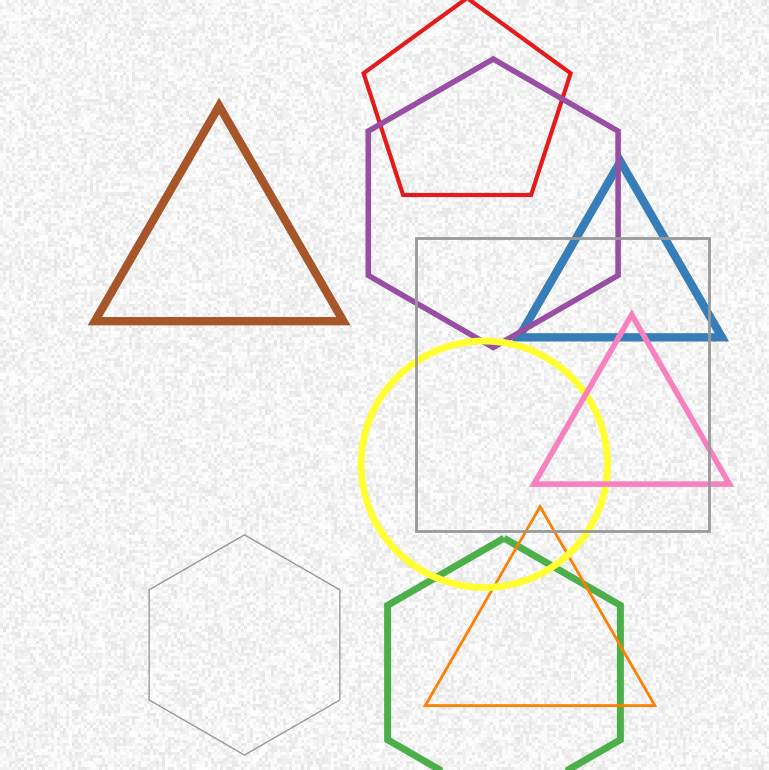[{"shape": "pentagon", "thickness": 1.5, "radius": 0.71, "center": [0.607, 0.861]}, {"shape": "triangle", "thickness": 3, "radius": 0.76, "center": [0.806, 0.638]}, {"shape": "hexagon", "thickness": 2.5, "radius": 0.87, "center": [0.655, 0.127]}, {"shape": "hexagon", "thickness": 2, "radius": 0.94, "center": [0.641, 0.736]}, {"shape": "triangle", "thickness": 1, "radius": 0.86, "center": [0.701, 0.17]}, {"shape": "circle", "thickness": 2.5, "radius": 0.8, "center": [0.629, 0.397]}, {"shape": "triangle", "thickness": 3, "radius": 0.93, "center": [0.285, 0.676]}, {"shape": "triangle", "thickness": 2, "radius": 0.73, "center": [0.82, 0.445]}, {"shape": "square", "thickness": 1, "radius": 0.95, "center": [0.731, 0.501]}, {"shape": "hexagon", "thickness": 0.5, "radius": 0.72, "center": [0.318, 0.162]}]